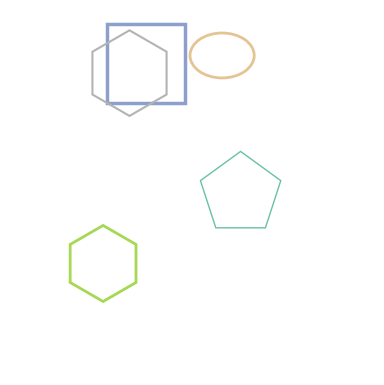[{"shape": "pentagon", "thickness": 1, "radius": 0.55, "center": [0.625, 0.497]}, {"shape": "square", "thickness": 2.5, "radius": 0.51, "center": [0.379, 0.836]}, {"shape": "hexagon", "thickness": 2, "radius": 0.49, "center": [0.268, 0.316]}, {"shape": "oval", "thickness": 2, "radius": 0.42, "center": [0.577, 0.856]}, {"shape": "hexagon", "thickness": 1.5, "radius": 0.56, "center": [0.336, 0.81]}]